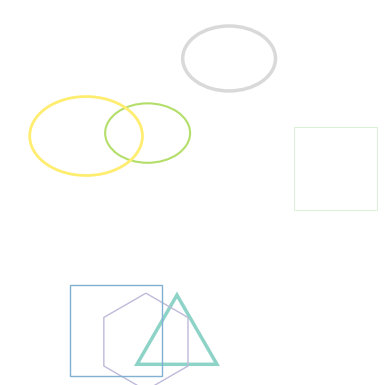[{"shape": "triangle", "thickness": 2.5, "radius": 0.6, "center": [0.46, 0.114]}, {"shape": "hexagon", "thickness": 1, "radius": 0.63, "center": [0.379, 0.112]}, {"shape": "square", "thickness": 1, "radius": 0.59, "center": [0.302, 0.141]}, {"shape": "oval", "thickness": 1.5, "radius": 0.55, "center": [0.383, 0.654]}, {"shape": "oval", "thickness": 2.5, "radius": 0.6, "center": [0.595, 0.848]}, {"shape": "square", "thickness": 0.5, "radius": 0.54, "center": [0.872, 0.563]}, {"shape": "oval", "thickness": 2, "radius": 0.73, "center": [0.224, 0.647]}]